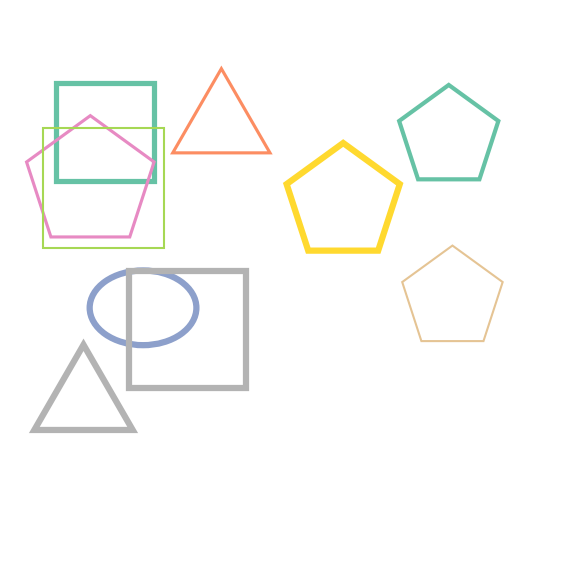[{"shape": "square", "thickness": 2.5, "radius": 0.42, "center": [0.182, 0.77]}, {"shape": "pentagon", "thickness": 2, "radius": 0.45, "center": [0.777, 0.762]}, {"shape": "triangle", "thickness": 1.5, "radius": 0.49, "center": [0.383, 0.783]}, {"shape": "oval", "thickness": 3, "radius": 0.46, "center": [0.248, 0.466]}, {"shape": "pentagon", "thickness": 1.5, "radius": 0.58, "center": [0.156, 0.683]}, {"shape": "square", "thickness": 1, "radius": 0.52, "center": [0.179, 0.674]}, {"shape": "pentagon", "thickness": 3, "radius": 0.52, "center": [0.594, 0.648]}, {"shape": "pentagon", "thickness": 1, "radius": 0.46, "center": [0.783, 0.482]}, {"shape": "triangle", "thickness": 3, "radius": 0.49, "center": [0.145, 0.304]}, {"shape": "square", "thickness": 3, "radius": 0.51, "center": [0.324, 0.429]}]